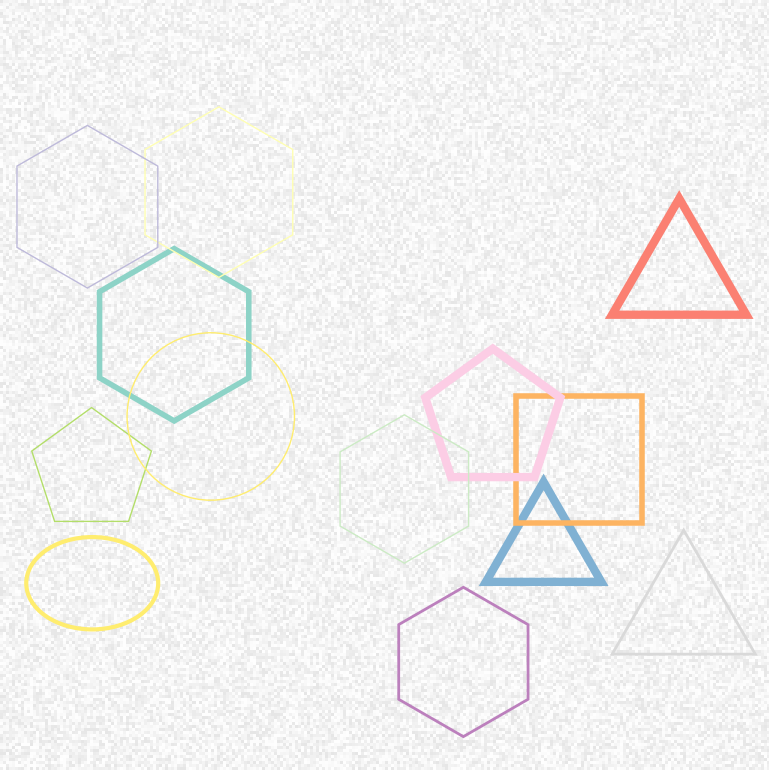[{"shape": "hexagon", "thickness": 2, "radius": 0.56, "center": [0.226, 0.565]}, {"shape": "hexagon", "thickness": 0.5, "radius": 0.55, "center": [0.284, 0.75]}, {"shape": "hexagon", "thickness": 0.5, "radius": 0.53, "center": [0.113, 0.732]}, {"shape": "triangle", "thickness": 3, "radius": 0.5, "center": [0.882, 0.642]}, {"shape": "triangle", "thickness": 3, "radius": 0.43, "center": [0.706, 0.288]}, {"shape": "square", "thickness": 2, "radius": 0.41, "center": [0.752, 0.403]}, {"shape": "pentagon", "thickness": 0.5, "radius": 0.41, "center": [0.119, 0.389]}, {"shape": "pentagon", "thickness": 3, "radius": 0.46, "center": [0.64, 0.455]}, {"shape": "triangle", "thickness": 1, "radius": 0.54, "center": [0.888, 0.204]}, {"shape": "hexagon", "thickness": 1, "radius": 0.48, "center": [0.602, 0.14]}, {"shape": "hexagon", "thickness": 0.5, "radius": 0.48, "center": [0.525, 0.365]}, {"shape": "oval", "thickness": 1.5, "radius": 0.43, "center": [0.12, 0.243]}, {"shape": "circle", "thickness": 0.5, "radius": 0.54, "center": [0.274, 0.459]}]